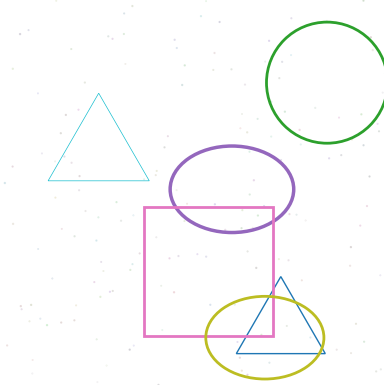[{"shape": "triangle", "thickness": 1, "radius": 0.67, "center": [0.729, 0.148]}, {"shape": "circle", "thickness": 2, "radius": 0.79, "center": [0.849, 0.785]}, {"shape": "oval", "thickness": 2.5, "radius": 0.8, "center": [0.602, 0.508]}, {"shape": "square", "thickness": 2, "radius": 0.84, "center": [0.542, 0.296]}, {"shape": "oval", "thickness": 2, "radius": 0.77, "center": [0.688, 0.123]}, {"shape": "triangle", "thickness": 0.5, "radius": 0.76, "center": [0.256, 0.606]}]